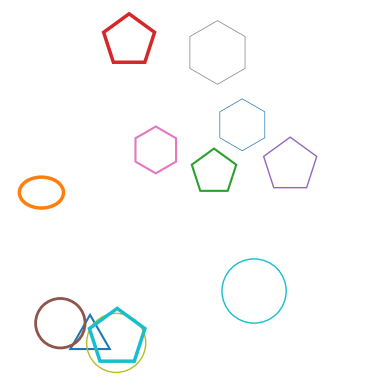[{"shape": "triangle", "thickness": 1.5, "radius": 0.3, "center": [0.234, 0.123]}, {"shape": "hexagon", "thickness": 0.5, "radius": 0.34, "center": [0.629, 0.676]}, {"shape": "oval", "thickness": 2.5, "radius": 0.29, "center": [0.108, 0.5]}, {"shape": "pentagon", "thickness": 1.5, "radius": 0.3, "center": [0.556, 0.553]}, {"shape": "pentagon", "thickness": 2.5, "radius": 0.35, "center": [0.335, 0.895]}, {"shape": "pentagon", "thickness": 1, "radius": 0.36, "center": [0.754, 0.571]}, {"shape": "circle", "thickness": 2, "radius": 0.32, "center": [0.157, 0.16]}, {"shape": "hexagon", "thickness": 1.5, "radius": 0.3, "center": [0.405, 0.611]}, {"shape": "hexagon", "thickness": 0.5, "radius": 0.41, "center": [0.565, 0.864]}, {"shape": "circle", "thickness": 1, "radius": 0.38, "center": [0.302, 0.109]}, {"shape": "pentagon", "thickness": 2.5, "radius": 0.38, "center": [0.304, 0.123]}, {"shape": "circle", "thickness": 1, "radius": 0.42, "center": [0.66, 0.244]}]